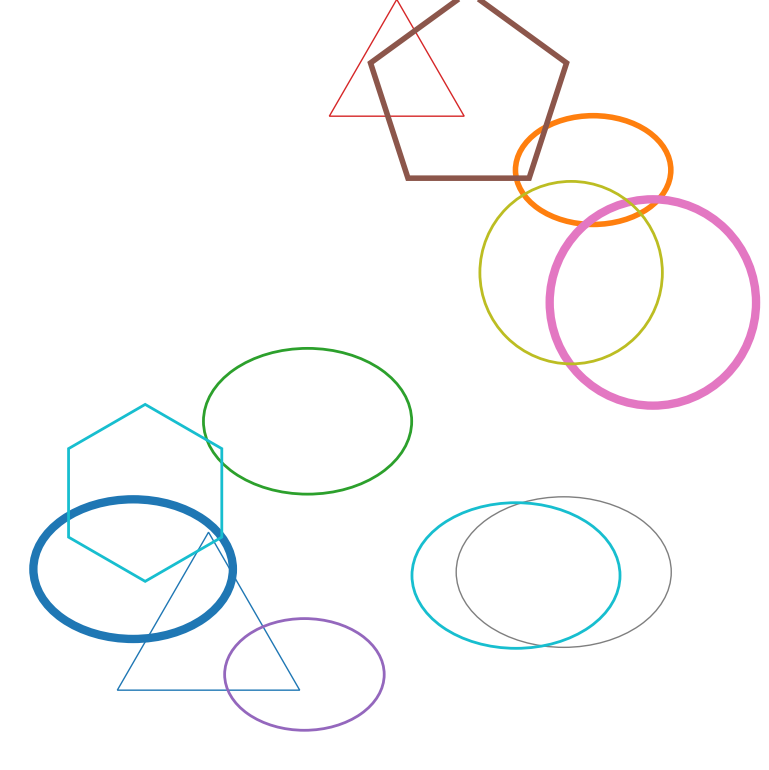[{"shape": "triangle", "thickness": 0.5, "radius": 0.68, "center": [0.271, 0.172]}, {"shape": "oval", "thickness": 3, "radius": 0.65, "center": [0.173, 0.261]}, {"shape": "oval", "thickness": 2, "radius": 0.5, "center": [0.77, 0.779]}, {"shape": "oval", "thickness": 1, "radius": 0.68, "center": [0.399, 0.453]}, {"shape": "triangle", "thickness": 0.5, "radius": 0.51, "center": [0.515, 0.9]}, {"shape": "oval", "thickness": 1, "radius": 0.52, "center": [0.395, 0.124]}, {"shape": "pentagon", "thickness": 2, "radius": 0.67, "center": [0.608, 0.877]}, {"shape": "circle", "thickness": 3, "radius": 0.67, "center": [0.848, 0.607]}, {"shape": "oval", "thickness": 0.5, "radius": 0.7, "center": [0.732, 0.257]}, {"shape": "circle", "thickness": 1, "radius": 0.59, "center": [0.742, 0.646]}, {"shape": "hexagon", "thickness": 1, "radius": 0.57, "center": [0.189, 0.36]}, {"shape": "oval", "thickness": 1, "radius": 0.68, "center": [0.67, 0.253]}]